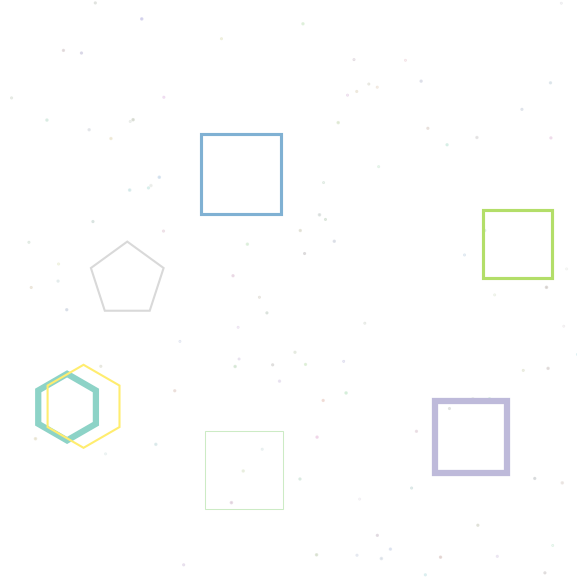[{"shape": "hexagon", "thickness": 3, "radius": 0.29, "center": [0.116, 0.294]}, {"shape": "square", "thickness": 3, "radius": 0.31, "center": [0.815, 0.243]}, {"shape": "square", "thickness": 1.5, "radius": 0.35, "center": [0.417, 0.698]}, {"shape": "square", "thickness": 1.5, "radius": 0.3, "center": [0.896, 0.576]}, {"shape": "pentagon", "thickness": 1, "radius": 0.33, "center": [0.22, 0.515]}, {"shape": "square", "thickness": 0.5, "radius": 0.34, "center": [0.422, 0.185]}, {"shape": "hexagon", "thickness": 1, "radius": 0.36, "center": [0.145, 0.296]}]